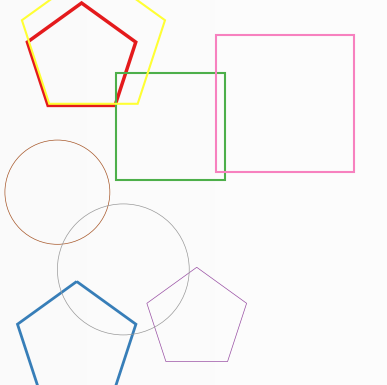[{"shape": "pentagon", "thickness": 2.5, "radius": 0.74, "center": [0.211, 0.845]}, {"shape": "pentagon", "thickness": 2, "radius": 0.8, "center": [0.198, 0.108]}, {"shape": "square", "thickness": 1.5, "radius": 0.7, "center": [0.44, 0.672]}, {"shape": "pentagon", "thickness": 0.5, "radius": 0.68, "center": [0.508, 0.17]}, {"shape": "pentagon", "thickness": 1.5, "radius": 0.97, "center": [0.241, 0.887]}, {"shape": "circle", "thickness": 0.5, "radius": 0.68, "center": [0.148, 0.501]}, {"shape": "square", "thickness": 1.5, "radius": 0.89, "center": [0.736, 0.732]}, {"shape": "circle", "thickness": 0.5, "radius": 0.85, "center": [0.318, 0.3]}]